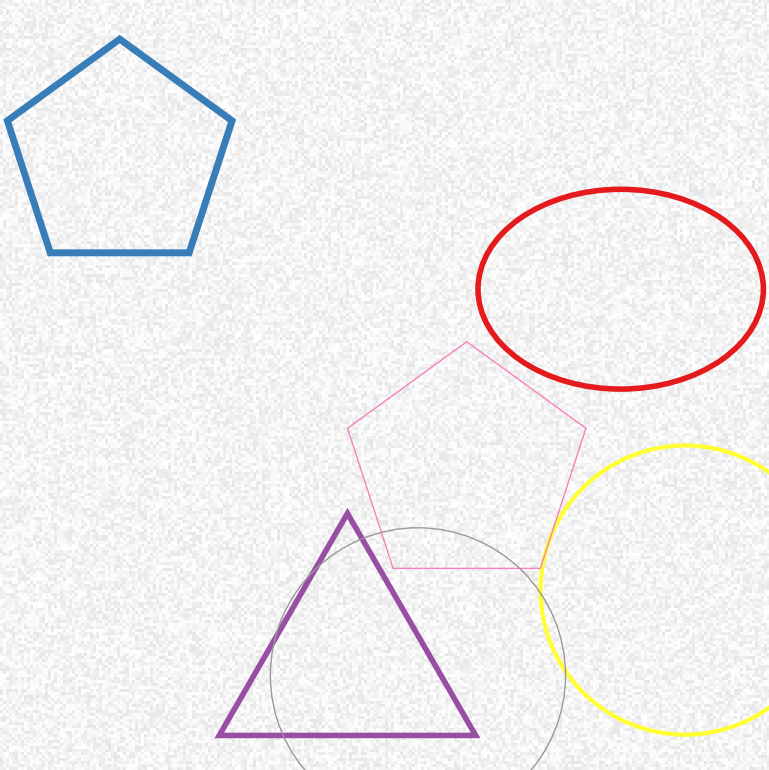[{"shape": "oval", "thickness": 2, "radius": 0.93, "center": [0.806, 0.624]}, {"shape": "pentagon", "thickness": 2.5, "radius": 0.77, "center": [0.155, 0.796]}, {"shape": "triangle", "thickness": 2, "radius": 0.96, "center": [0.451, 0.141]}, {"shape": "circle", "thickness": 1.5, "radius": 0.94, "center": [0.89, 0.234]}, {"shape": "pentagon", "thickness": 0.5, "radius": 0.81, "center": [0.606, 0.393]}, {"shape": "circle", "thickness": 0.5, "radius": 0.96, "center": [0.543, 0.123]}]